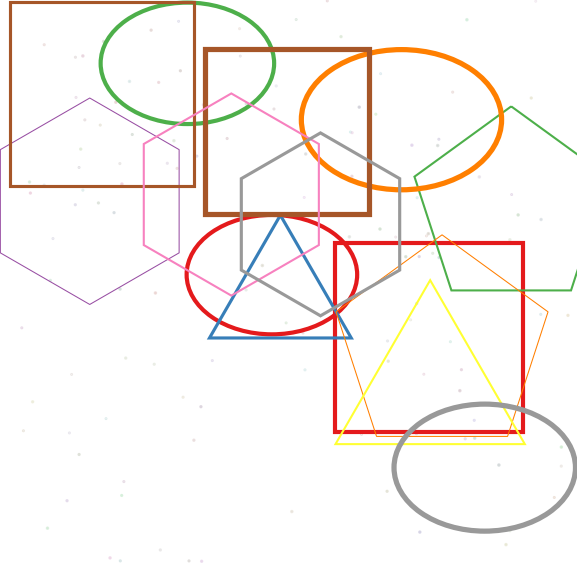[{"shape": "oval", "thickness": 2, "radius": 0.74, "center": [0.471, 0.524]}, {"shape": "square", "thickness": 2, "radius": 0.82, "center": [0.743, 0.415]}, {"shape": "triangle", "thickness": 1.5, "radius": 0.71, "center": [0.486, 0.485]}, {"shape": "oval", "thickness": 2, "radius": 0.75, "center": [0.324, 0.889]}, {"shape": "pentagon", "thickness": 1, "radius": 0.88, "center": [0.885, 0.639]}, {"shape": "hexagon", "thickness": 0.5, "radius": 0.89, "center": [0.155, 0.651]}, {"shape": "oval", "thickness": 2.5, "radius": 0.87, "center": [0.695, 0.792]}, {"shape": "pentagon", "thickness": 0.5, "radius": 0.96, "center": [0.765, 0.4]}, {"shape": "triangle", "thickness": 1, "radius": 0.95, "center": [0.745, 0.325]}, {"shape": "square", "thickness": 1.5, "radius": 0.8, "center": [0.177, 0.837]}, {"shape": "square", "thickness": 2.5, "radius": 0.71, "center": [0.497, 0.772]}, {"shape": "hexagon", "thickness": 1, "radius": 0.88, "center": [0.401, 0.662]}, {"shape": "hexagon", "thickness": 1.5, "radius": 0.79, "center": [0.555, 0.611]}, {"shape": "oval", "thickness": 2.5, "radius": 0.79, "center": [0.839, 0.189]}]